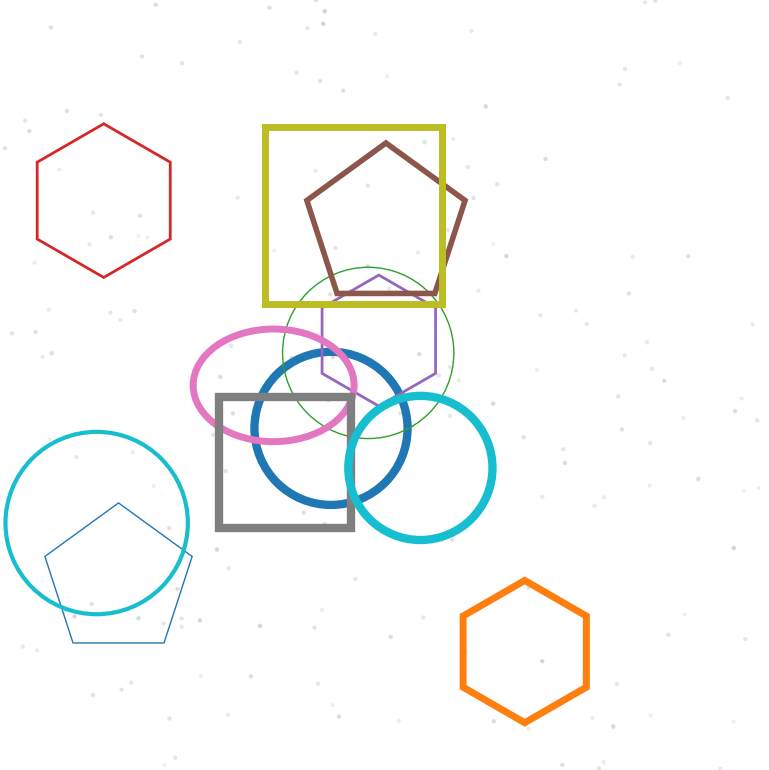[{"shape": "circle", "thickness": 3, "radius": 0.5, "center": [0.43, 0.444]}, {"shape": "pentagon", "thickness": 0.5, "radius": 0.5, "center": [0.154, 0.246]}, {"shape": "hexagon", "thickness": 2.5, "radius": 0.46, "center": [0.681, 0.154]}, {"shape": "circle", "thickness": 0.5, "radius": 0.56, "center": [0.478, 0.542]}, {"shape": "hexagon", "thickness": 1, "radius": 0.5, "center": [0.135, 0.739]}, {"shape": "hexagon", "thickness": 1, "radius": 0.43, "center": [0.492, 0.558]}, {"shape": "pentagon", "thickness": 2, "radius": 0.54, "center": [0.501, 0.706]}, {"shape": "oval", "thickness": 2.5, "radius": 0.52, "center": [0.355, 0.5]}, {"shape": "square", "thickness": 3, "radius": 0.43, "center": [0.37, 0.399]}, {"shape": "square", "thickness": 2.5, "radius": 0.57, "center": [0.459, 0.72]}, {"shape": "circle", "thickness": 1.5, "radius": 0.59, "center": [0.126, 0.321]}, {"shape": "circle", "thickness": 3, "radius": 0.47, "center": [0.546, 0.392]}]